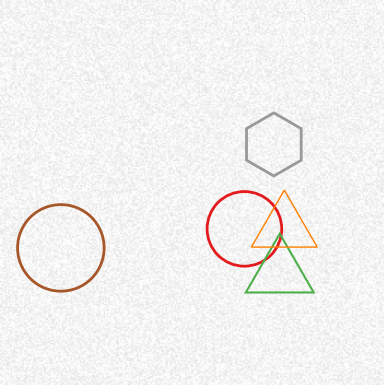[{"shape": "circle", "thickness": 2, "radius": 0.48, "center": [0.635, 0.406]}, {"shape": "triangle", "thickness": 1.5, "radius": 0.51, "center": [0.727, 0.291]}, {"shape": "triangle", "thickness": 1, "radius": 0.49, "center": [0.738, 0.408]}, {"shape": "circle", "thickness": 2, "radius": 0.56, "center": [0.158, 0.356]}, {"shape": "hexagon", "thickness": 2, "radius": 0.41, "center": [0.711, 0.625]}]